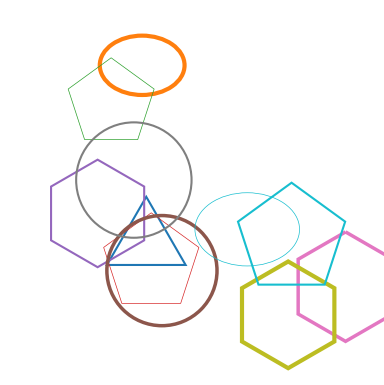[{"shape": "triangle", "thickness": 1.5, "radius": 0.59, "center": [0.38, 0.371]}, {"shape": "oval", "thickness": 3, "radius": 0.55, "center": [0.369, 0.83]}, {"shape": "pentagon", "thickness": 0.5, "radius": 0.59, "center": [0.289, 0.732]}, {"shape": "pentagon", "thickness": 0.5, "radius": 0.65, "center": [0.393, 0.317]}, {"shape": "hexagon", "thickness": 1.5, "radius": 0.7, "center": [0.254, 0.446]}, {"shape": "circle", "thickness": 2.5, "radius": 0.72, "center": [0.421, 0.297]}, {"shape": "hexagon", "thickness": 2.5, "radius": 0.71, "center": [0.898, 0.255]}, {"shape": "circle", "thickness": 1.5, "radius": 0.75, "center": [0.348, 0.532]}, {"shape": "hexagon", "thickness": 3, "radius": 0.69, "center": [0.749, 0.182]}, {"shape": "oval", "thickness": 0.5, "radius": 0.68, "center": [0.642, 0.404]}, {"shape": "pentagon", "thickness": 1.5, "radius": 0.73, "center": [0.757, 0.379]}]